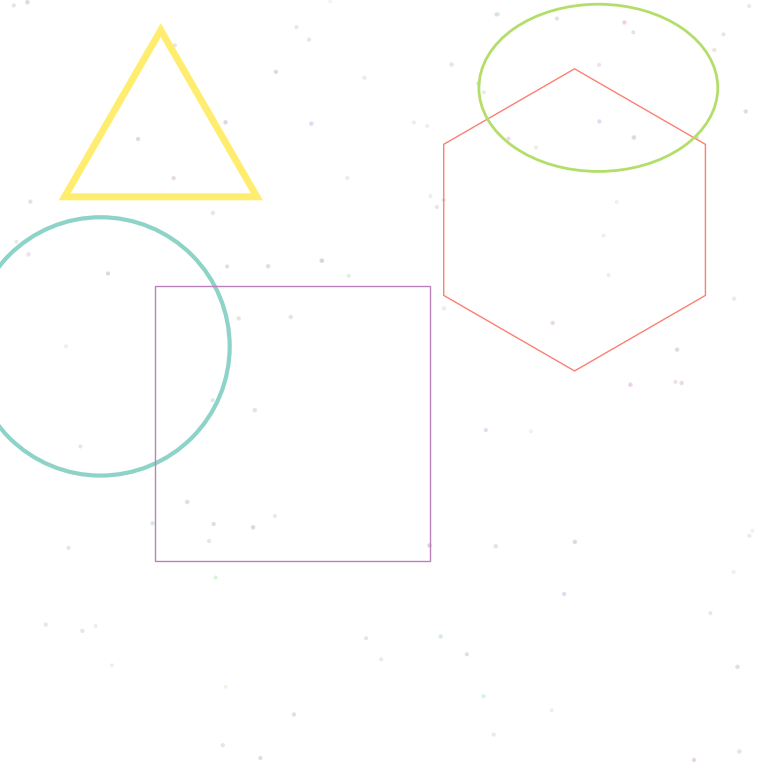[{"shape": "circle", "thickness": 1.5, "radius": 0.84, "center": [0.131, 0.55]}, {"shape": "hexagon", "thickness": 0.5, "radius": 0.98, "center": [0.746, 0.714]}, {"shape": "oval", "thickness": 1, "radius": 0.78, "center": [0.777, 0.886]}, {"shape": "square", "thickness": 0.5, "radius": 0.89, "center": [0.38, 0.45]}, {"shape": "triangle", "thickness": 2.5, "radius": 0.72, "center": [0.209, 0.817]}]